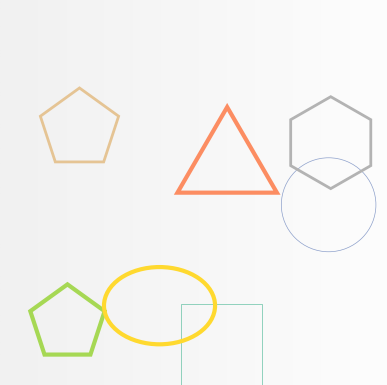[{"shape": "square", "thickness": 0.5, "radius": 0.53, "center": [0.572, 0.104]}, {"shape": "triangle", "thickness": 3, "radius": 0.74, "center": [0.586, 0.574]}, {"shape": "circle", "thickness": 0.5, "radius": 0.61, "center": [0.848, 0.468]}, {"shape": "pentagon", "thickness": 3, "radius": 0.5, "center": [0.174, 0.161]}, {"shape": "oval", "thickness": 3, "radius": 0.72, "center": [0.412, 0.206]}, {"shape": "pentagon", "thickness": 2, "radius": 0.53, "center": [0.205, 0.665]}, {"shape": "hexagon", "thickness": 2, "radius": 0.6, "center": [0.854, 0.629]}]